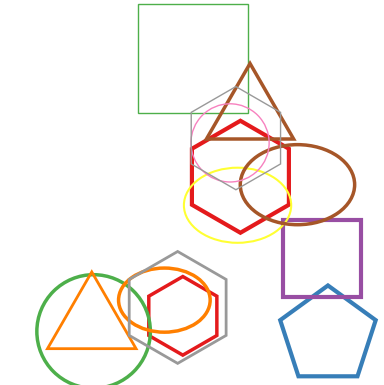[{"shape": "hexagon", "thickness": 3, "radius": 0.73, "center": [0.624, 0.541]}, {"shape": "hexagon", "thickness": 2.5, "radius": 0.51, "center": [0.475, 0.18]}, {"shape": "pentagon", "thickness": 3, "radius": 0.65, "center": [0.852, 0.128]}, {"shape": "square", "thickness": 1, "radius": 0.71, "center": [0.502, 0.848]}, {"shape": "circle", "thickness": 2.5, "radius": 0.74, "center": [0.243, 0.139]}, {"shape": "square", "thickness": 3, "radius": 0.5, "center": [0.835, 0.329]}, {"shape": "triangle", "thickness": 2, "radius": 0.66, "center": [0.238, 0.161]}, {"shape": "oval", "thickness": 2.5, "radius": 0.59, "center": [0.427, 0.22]}, {"shape": "oval", "thickness": 1.5, "radius": 0.7, "center": [0.617, 0.467]}, {"shape": "triangle", "thickness": 2.5, "radius": 0.65, "center": [0.649, 0.704]}, {"shape": "oval", "thickness": 2.5, "radius": 0.74, "center": [0.773, 0.52]}, {"shape": "circle", "thickness": 1, "radius": 0.51, "center": [0.598, 0.629]}, {"shape": "hexagon", "thickness": 2, "radius": 0.73, "center": [0.461, 0.201]}, {"shape": "hexagon", "thickness": 1, "radius": 0.67, "center": [0.613, 0.641]}]